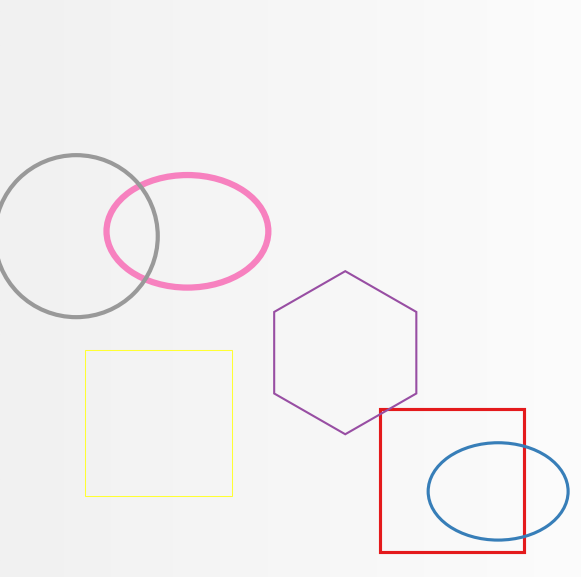[{"shape": "square", "thickness": 1.5, "radius": 0.62, "center": [0.777, 0.167]}, {"shape": "oval", "thickness": 1.5, "radius": 0.6, "center": [0.857, 0.148]}, {"shape": "hexagon", "thickness": 1, "radius": 0.71, "center": [0.594, 0.388]}, {"shape": "square", "thickness": 0.5, "radius": 0.63, "center": [0.273, 0.267]}, {"shape": "oval", "thickness": 3, "radius": 0.7, "center": [0.322, 0.599]}, {"shape": "circle", "thickness": 2, "radius": 0.7, "center": [0.131, 0.59]}]